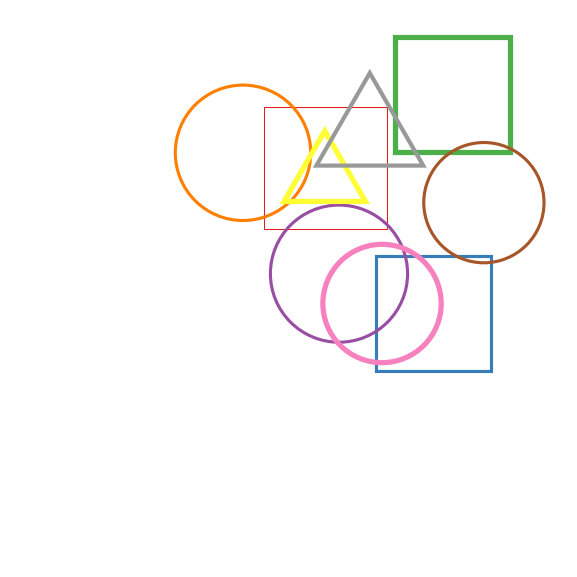[{"shape": "square", "thickness": 0.5, "radius": 0.53, "center": [0.564, 0.708]}, {"shape": "square", "thickness": 1.5, "radius": 0.5, "center": [0.751, 0.456]}, {"shape": "square", "thickness": 2.5, "radius": 0.5, "center": [0.784, 0.835]}, {"shape": "circle", "thickness": 1.5, "radius": 0.59, "center": [0.587, 0.525]}, {"shape": "circle", "thickness": 1.5, "radius": 0.59, "center": [0.421, 0.735]}, {"shape": "triangle", "thickness": 2.5, "radius": 0.41, "center": [0.562, 0.691]}, {"shape": "circle", "thickness": 1.5, "radius": 0.52, "center": [0.838, 0.648]}, {"shape": "circle", "thickness": 2.5, "radius": 0.51, "center": [0.662, 0.474]}, {"shape": "triangle", "thickness": 2, "radius": 0.53, "center": [0.64, 0.766]}]